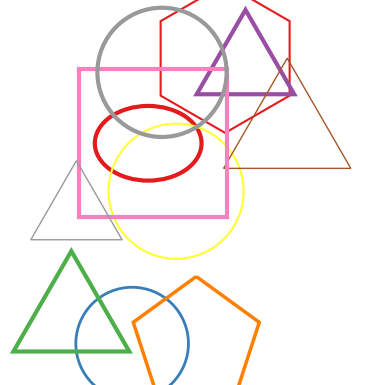[{"shape": "oval", "thickness": 3, "radius": 0.69, "center": [0.385, 0.628]}, {"shape": "hexagon", "thickness": 1.5, "radius": 0.97, "center": [0.585, 0.848]}, {"shape": "circle", "thickness": 2, "radius": 0.73, "center": [0.343, 0.108]}, {"shape": "triangle", "thickness": 3, "radius": 0.87, "center": [0.185, 0.174]}, {"shape": "triangle", "thickness": 3, "radius": 0.73, "center": [0.638, 0.828]}, {"shape": "pentagon", "thickness": 2.5, "radius": 0.86, "center": [0.51, 0.11]}, {"shape": "circle", "thickness": 1.5, "radius": 0.88, "center": [0.457, 0.503]}, {"shape": "triangle", "thickness": 1, "radius": 0.95, "center": [0.746, 0.658]}, {"shape": "square", "thickness": 3, "radius": 0.96, "center": [0.396, 0.628]}, {"shape": "circle", "thickness": 3, "radius": 0.84, "center": [0.421, 0.812]}, {"shape": "triangle", "thickness": 1, "radius": 0.68, "center": [0.199, 0.446]}]